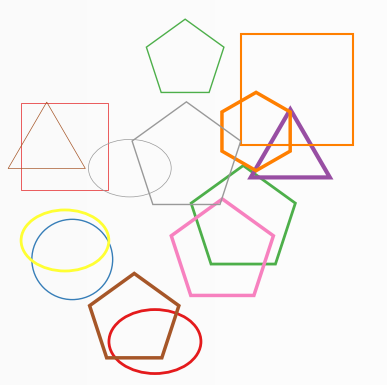[{"shape": "square", "thickness": 0.5, "radius": 0.56, "center": [0.166, 0.619]}, {"shape": "oval", "thickness": 2, "radius": 0.59, "center": [0.4, 0.113]}, {"shape": "circle", "thickness": 1, "radius": 0.52, "center": [0.186, 0.326]}, {"shape": "pentagon", "thickness": 1, "radius": 0.53, "center": [0.478, 0.845]}, {"shape": "pentagon", "thickness": 2, "radius": 0.71, "center": [0.628, 0.429]}, {"shape": "triangle", "thickness": 3, "radius": 0.59, "center": [0.749, 0.598]}, {"shape": "square", "thickness": 1.5, "radius": 0.72, "center": [0.766, 0.767]}, {"shape": "hexagon", "thickness": 2.5, "radius": 0.51, "center": [0.661, 0.658]}, {"shape": "oval", "thickness": 2, "radius": 0.57, "center": [0.168, 0.375]}, {"shape": "triangle", "thickness": 0.5, "radius": 0.58, "center": [0.121, 0.62]}, {"shape": "pentagon", "thickness": 2.5, "radius": 0.61, "center": [0.346, 0.169]}, {"shape": "pentagon", "thickness": 2.5, "radius": 0.69, "center": [0.574, 0.345]}, {"shape": "pentagon", "thickness": 1, "radius": 0.74, "center": [0.481, 0.588]}, {"shape": "oval", "thickness": 0.5, "radius": 0.53, "center": [0.335, 0.563]}]